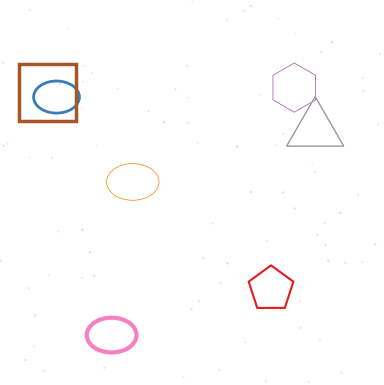[{"shape": "pentagon", "thickness": 1.5, "radius": 0.31, "center": [0.704, 0.25]}, {"shape": "oval", "thickness": 2, "radius": 0.3, "center": [0.147, 0.748]}, {"shape": "hexagon", "thickness": 0.5, "radius": 0.32, "center": [0.764, 0.772]}, {"shape": "oval", "thickness": 0.5, "radius": 0.34, "center": [0.345, 0.527]}, {"shape": "square", "thickness": 2.5, "radius": 0.37, "center": [0.124, 0.759]}, {"shape": "oval", "thickness": 3, "radius": 0.32, "center": [0.29, 0.13]}, {"shape": "triangle", "thickness": 1, "radius": 0.43, "center": [0.819, 0.663]}]